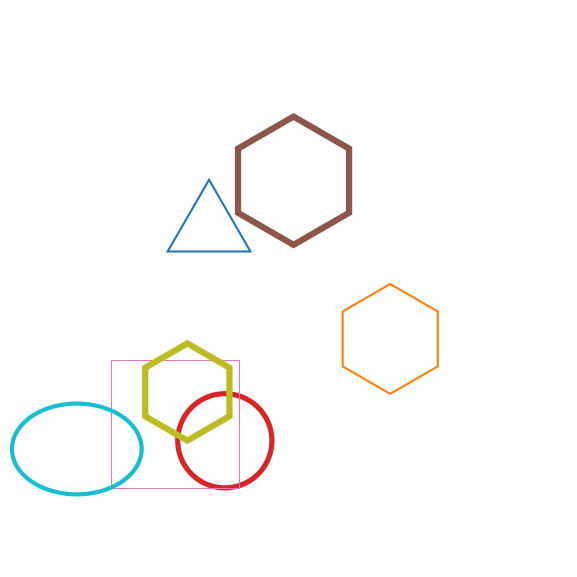[{"shape": "triangle", "thickness": 1, "radius": 0.41, "center": [0.362, 0.605]}, {"shape": "hexagon", "thickness": 1, "radius": 0.48, "center": [0.676, 0.412]}, {"shape": "circle", "thickness": 2.5, "radius": 0.41, "center": [0.389, 0.236]}, {"shape": "hexagon", "thickness": 3, "radius": 0.56, "center": [0.508, 0.686]}, {"shape": "square", "thickness": 0.5, "radius": 0.55, "center": [0.303, 0.265]}, {"shape": "hexagon", "thickness": 3, "radius": 0.42, "center": [0.324, 0.32]}, {"shape": "oval", "thickness": 2, "radius": 0.56, "center": [0.133, 0.222]}]